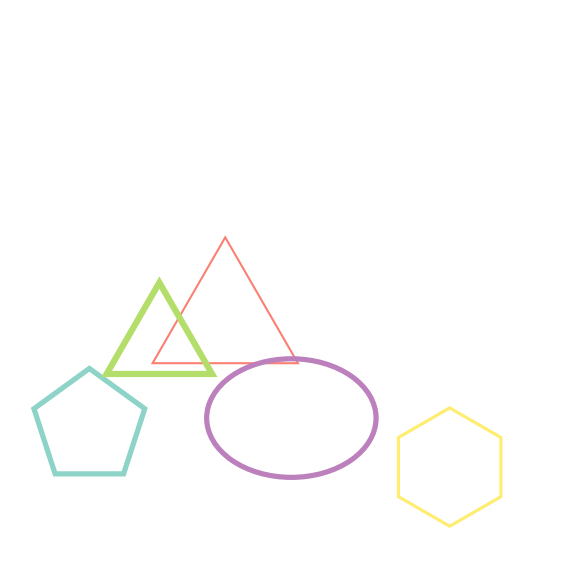[{"shape": "pentagon", "thickness": 2.5, "radius": 0.5, "center": [0.155, 0.26]}, {"shape": "triangle", "thickness": 1, "radius": 0.73, "center": [0.39, 0.443]}, {"shape": "triangle", "thickness": 3, "radius": 0.53, "center": [0.276, 0.404]}, {"shape": "oval", "thickness": 2.5, "radius": 0.73, "center": [0.505, 0.275]}, {"shape": "hexagon", "thickness": 1.5, "radius": 0.51, "center": [0.779, 0.19]}]